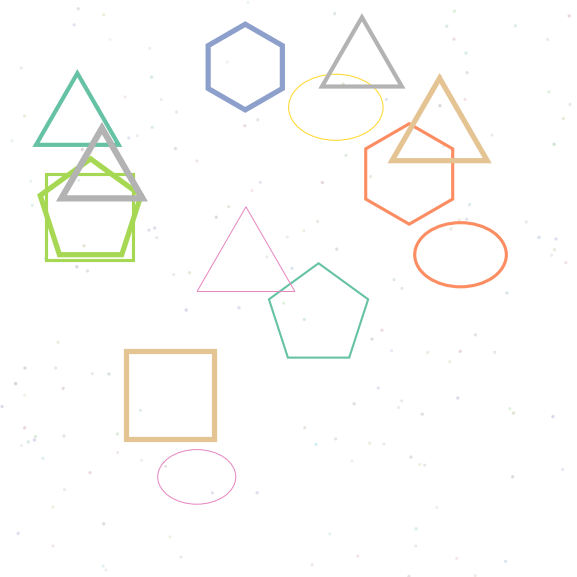[{"shape": "triangle", "thickness": 2, "radius": 0.41, "center": [0.134, 0.79]}, {"shape": "pentagon", "thickness": 1, "radius": 0.45, "center": [0.552, 0.453]}, {"shape": "hexagon", "thickness": 1.5, "radius": 0.43, "center": [0.709, 0.698]}, {"shape": "oval", "thickness": 1.5, "radius": 0.4, "center": [0.797, 0.558]}, {"shape": "hexagon", "thickness": 2.5, "radius": 0.37, "center": [0.425, 0.883]}, {"shape": "oval", "thickness": 0.5, "radius": 0.34, "center": [0.341, 0.173]}, {"shape": "triangle", "thickness": 0.5, "radius": 0.49, "center": [0.426, 0.543]}, {"shape": "pentagon", "thickness": 2.5, "radius": 0.46, "center": [0.157, 0.632]}, {"shape": "square", "thickness": 1.5, "radius": 0.37, "center": [0.155, 0.623]}, {"shape": "oval", "thickness": 0.5, "radius": 0.41, "center": [0.582, 0.813]}, {"shape": "square", "thickness": 2.5, "radius": 0.38, "center": [0.295, 0.315]}, {"shape": "triangle", "thickness": 2.5, "radius": 0.48, "center": [0.761, 0.769]}, {"shape": "triangle", "thickness": 2, "radius": 0.4, "center": [0.627, 0.889]}, {"shape": "triangle", "thickness": 3, "radius": 0.41, "center": [0.177, 0.696]}]